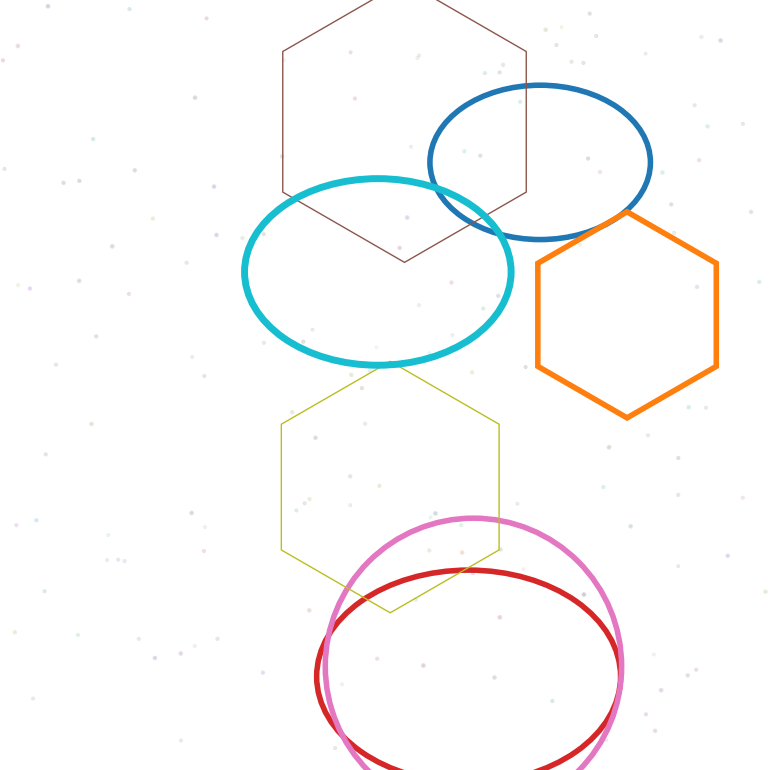[{"shape": "oval", "thickness": 2, "radius": 0.72, "center": [0.702, 0.789]}, {"shape": "hexagon", "thickness": 2, "radius": 0.67, "center": [0.814, 0.591]}, {"shape": "oval", "thickness": 2, "radius": 0.99, "center": [0.609, 0.121]}, {"shape": "hexagon", "thickness": 0.5, "radius": 0.91, "center": [0.525, 0.842]}, {"shape": "circle", "thickness": 2, "radius": 0.96, "center": [0.615, 0.135]}, {"shape": "hexagon", "thickness": 0.5, "radius": 0.82, "center": [0.507, 0.367]}, {"shape": "oval", "thickness": 2.5, "radius": 0.87, "center": [0.491, 0.647]}]